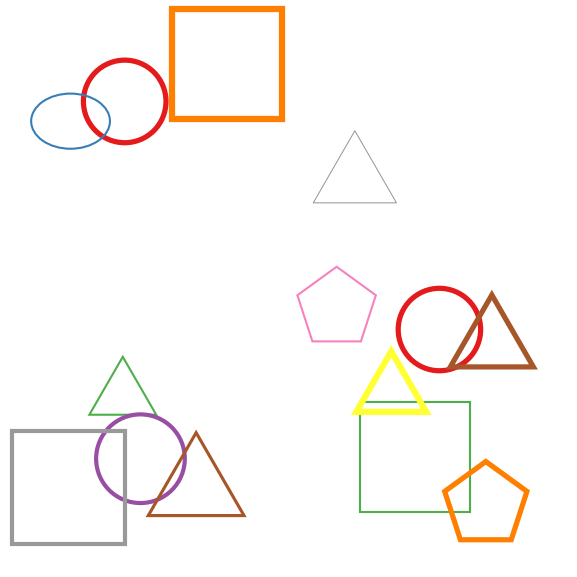[{"shape": "circle", "thickness": 2.5, "radius": 0.36, "center": [0.216, 0.824]}, {"shape": "circle", "thickness": 2.5, "radius": 0.36, "center": [0.761, 0.429]}, {"shape": "oval", "thickness": 1, "radius": 0.34, "center": [0.122, 0.789]}, {"shape": "square", "thickness": 1, "radius": 0.48, "center": [0.718, 0.208]}, {"shape": "triangle", "thickness": 1, "radius": 0.33, "center": [0.213, 0.314]}, {"shape": "circle", "thickness": 2, "radius": 0.38, "center": [0.243, 0.205]}, {"shape": "pentagon", "thickness": 2.5, "radius": 0.37, "center": [0.841, 0.125]}, {"shape": "square", "thickness": 3, "radius": 0.48, "center": [0.393, 0.888]}, {"shape": "triangle", "thickness": 3, "radius": 0.35, "center": [0.678, 0.321]}, {"shape": "triangle", "thickness": 1.5, "radius": 0.48, "center": [0.34, 0.154]}, {"shape": "triangle", "thickness": 2.5, "radius": 0.42, "center": [0.852, 0.405]}, {"shape": "pentagon", "thickness": 1, "radius": 0.36, "center": [0.583, 0.466]}, {"shape": "square", "thickness": 2, "radius": 0.49, "center": [0.119, 0.156]}, {"shape": "triangle", "thickness": 0.5, "radius": 0.42, "center": [0.614, 0.689]}]